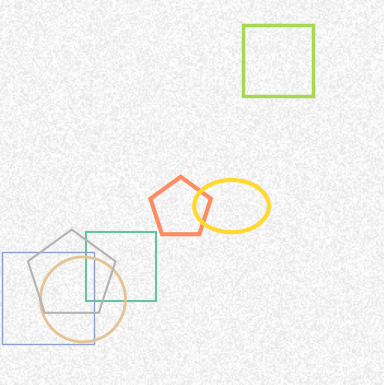[{"shape": "square", "thickness": 1.5, "radius": 0.45, "center": [0.314, 0.307]}, {"shape": "pentagon", "thickness": 3, "radius": 0.41, "center": [0.469, 0.458]}, {"shape": "square", "thickness": 1, "radius": 0.6, "center": [0.124, 0.225]}, {"shape": "square", "thickness": 2.5, "radius": 0.46, "center": [0.722, 0.843]}, {"shape": "oval", "thickness": 3, "radius": 0.49, "center": [0.601, 0.465]}, {"shape": "circle", "thickness": 2, "radius": 0.55, "center": [0.215, 0.222]}, {"shape": "pentagon", "thickness": 1.5, "radius": 0.6, "center": [0.186, 0.284]}]